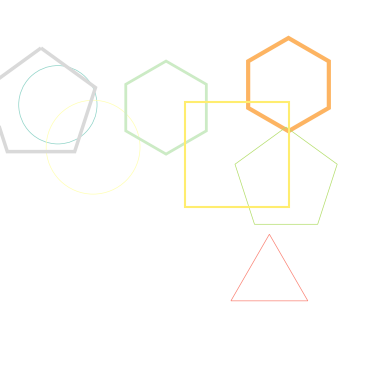[{"shape": "circle", "thickness": 0.5, "radius": 0.51, "center": [0.15, 0.728]}, {"shape": "circle", "thickness": 0.5, "radius": 0.61, "center": [0.242, 0.618]}, {"shape": "triangle", "thickness": 0.5, "radius": 0.58, "center": [0.7, 0.276]}, {"shape": "hexagon", "thickness": 3, "radius": 0.6, "center": [0.749, 0.78]}, {"shape": "pentagon", "thickness": 0.5, "radius": 0.7, "center": [0.743, 0.53]}, {"shape": "pentagon", "thickness": 2.5, "radius": 0.74, "center": [0.106, 0.727]}, {"shape": "hexagon", "thickness": 2, "radius": 0.6, "center": [0.431, 0.721]}, {"shape": "square", "thickness": 1.5, "radius": 0.68, "center": [0.616, 0.599]}]